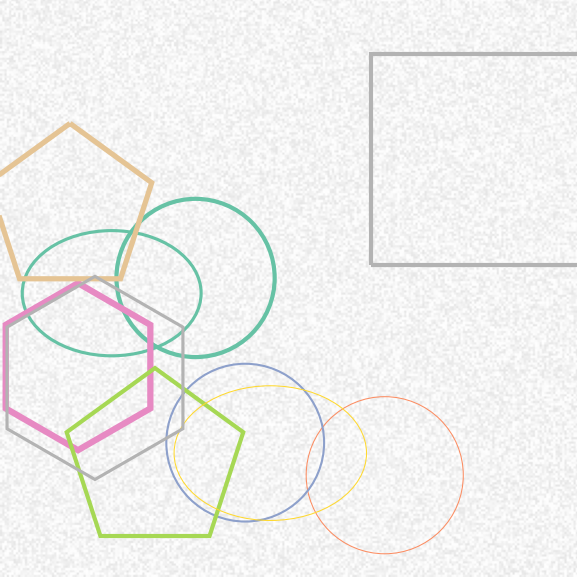[{"shape": "oval", "thickness": 1.5, "radius": 0.77, "center": [0.193, 0.491]}, {"shape": "circle", "thickness": 2, "radius": 0.68, "center": [0.339, 0.518]}, {"shape": "circle", "thickness": 0.5, "radius": 0.68, "center": [0.666, 0.176]}, {"shape": "circle", "thickness": 1, "radius": 0.68, "center": [0.425, 0.233]}, {"shape": "hexagon", "thickness": 3, "radius": 0.72, "center": [0.135, 0.364]}, {"shape": "pentagon", "thickness": 2, "radius": 0.8, "center": [0.268, 0.201]}, {"shape": "oval", "thickness": 0.5, "radius": 0.83, "center": [0.468, 0.215]}, {"shape": "pentagon", "thickness": 2.5, "radius": 0.74, "center": [0.121, 0.637]}, {"shape": "square", "thickness": 2, "radius": 0.91, "center": [0.826, 0.723]}, {"shape": "hexagon", "thickness": 1.5, "radius": 0.88, "center": [0.164, 0.345]}]